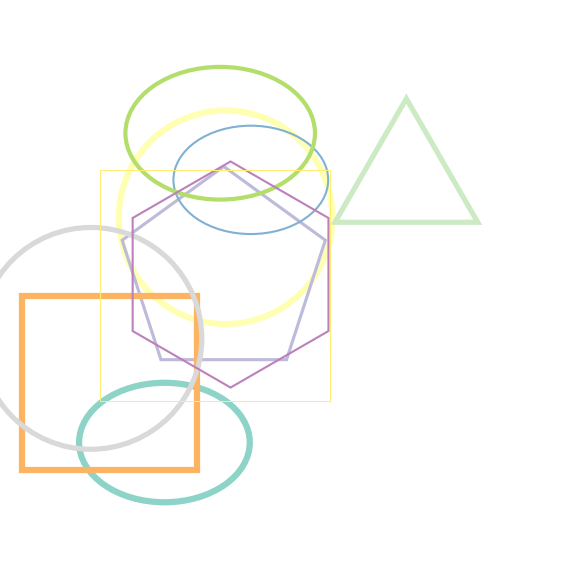[{"shape": "oval", "thickness": 3, "radius": 0.74, "center": [0.285, 0.233]}, {"shape": "circle", "thickness": 3, "radius": 0.92, "center": [0.391, 0.623]}, {"shape": "pentagon", "thickness": 1.5, "radius": 0.92, "center": [0.387, 0.526]}, {"shape": "oval", "thickness": 1, "radius": 0.67, "center": [0.434, 0.688]}, {"shape": "square", "thickness": 3, "radius": 0.76, "center": [0.189, 0.336]}, {"shape": "oval", "thickness": 2, "radius": 0.82, "center": [0.381, 0.768]}, {"shape": "circle", "thickness": 2.5, "radius": 0.96, "center": [0.157, 0.413]}, {"shape": "hexagon", "thickness": 1, "radius": 0.98, "center": [0.399, 0.524]}, {"shape": "triangle", "thickness": 2.5, "radius": 0.71, "center": [0.704, 0.686]}, {"shape": "square", "thickness": 0.5, "radius": 1.0, "center": [0.372, 0.505]}]